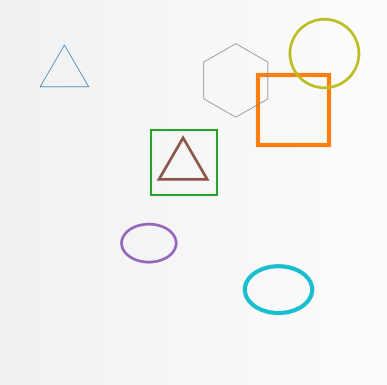[{"shape": "triangle", "thickness": 0.5, "radius": 0.36, "center": [0.166, 0.811]}, {"shape": "square", "thickness": 3, "radius": 0.46, "center": [0.757, 0.715]}, {"shape": "square", "thickness": 1.5, "radius": 0.42, "center": [0.474, 0.579]}, {"shape": "oval", "thickness": 2, "radius": 0.35, "center": [0.384, 0.368]}, {"shape": "triangle", "thickness": 2, "radius": 0.36, "center": [0.473, 0.57]}, {"shape": "hexagon", "thickness": 0.5, "radius": 0.48, "center": [0.609, 0.791]}, {"shape": "circle", "thickness": 2, "radius": 0.45, "center": [0.837, 0.861]}, {"shape": "oval", "thickness": 3, "radius": 0.43, "center": [0.719, 0.248]}]